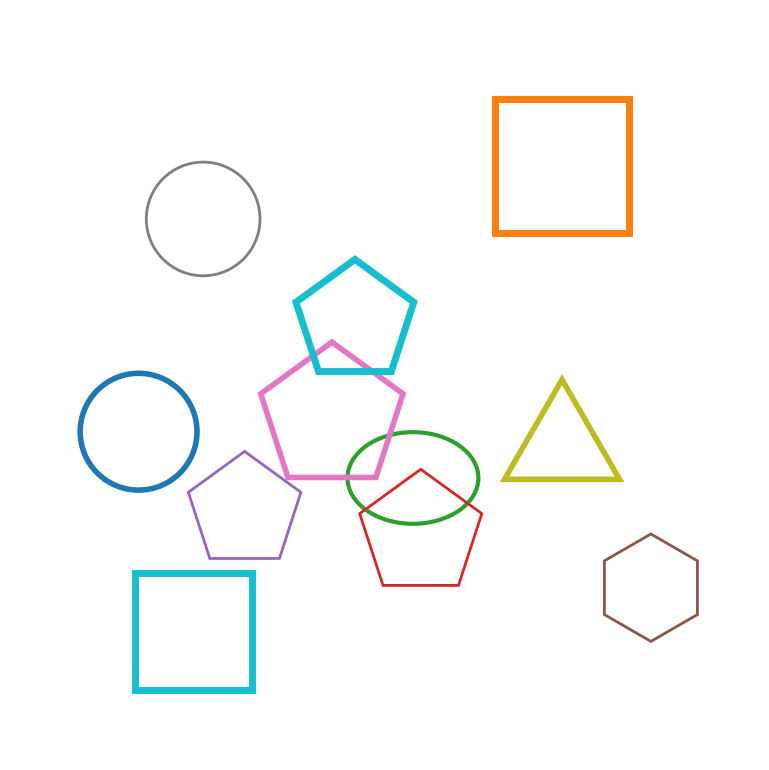[{"shape": "circle", "thickness": 2, "radius": 0.38, "center": [0.18, 0.439]}, {"shape": "square", "thickness": 2.5, "radius": 0.43, "center": [0.73, 0.785]}, {"shape": "oval", "thickness": 1.5, "radius": 0.43, "center": [0.536, 0.379]}, {"shape": "pentagon", "thickness": 1, "radius": 0.42, "center": [0.546, 0.307]}, {"shape": "pentagon", "thickness": 1, "radius": 0.38, "center": [0.318, 0.337]}, {"shape": "hexagon", "thickness": 1, "radius": 0.35, "center": [0.845, 0.237]}, {"shape": "pentagon", "thickness": 2, "radius": 0.49, "center": [0.431, 0.459]}, {"shape": "circle", "thickness": 1, "radius": 0.37, "center": [0.264, 0.716]}, {"shape": "triangle", "thickness": 2, "radius": 0.43, "center": [0.73, 0.421]}, {"shape": "square", "thickness": 2.5, "radius": 0.38, "center": [0.251, 0.18]}, {"shape": "pentagon", "thickness": 2.5, "radius": 0.4, "center": [0.461, 0.583]}]